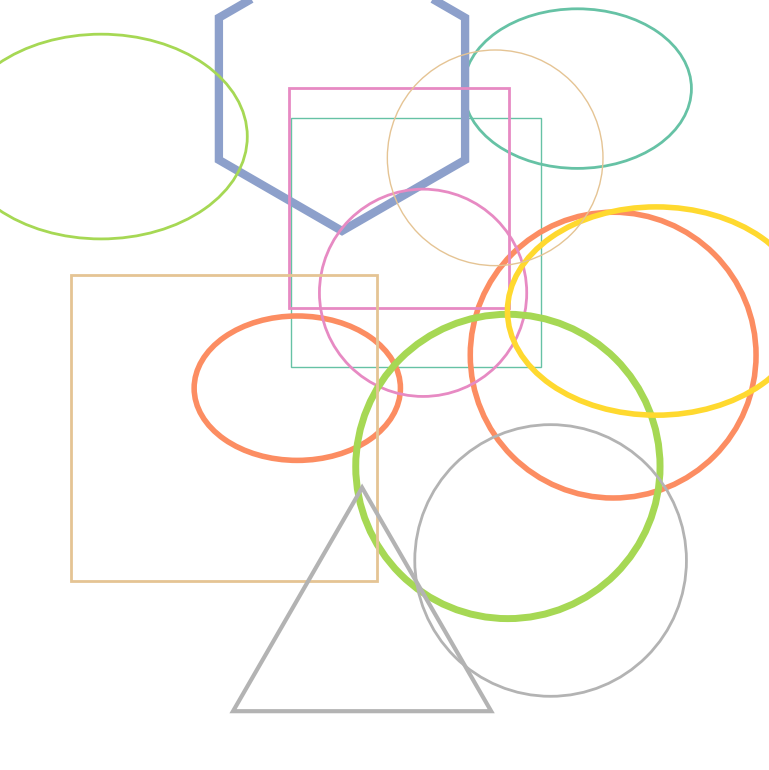[{"shape": "oval", "thickness": 1, "radius": 0.74, "center": [0.75, 0.885]}, {"shape": "square", "thickness": 0.5, "radius": 0.81, "center": [0.54, 0.685]}, {"shape": "circle", "thickness": 2, "radius": 0.93, "center": [0.796, 0.539]}, {"shape": "oval", "thickness": 2, "radius": 0.67, "center": [0.386, 0.496]}, {"shape": "hexagon", "thickness": 3, "radius": 0.92, "center": [0.444, 0.885]}, {"shape": "square", "thickness": 1, "radius": 0.71, "center": [0.518, 0.743]}, {"shape": "circle", "thickness": 1, "radius": 0.67, "center": [0.549, 0.62]}, {"shape": "circle", "thickness": 2.5, "radius": 0.99, "center": [0.66, 0.394]}, {"shape": "oval", "thickness": 1, "radius": 0.95, "center": [0.131, 0.823]}, {"shape": "oval", "thickness": 2, "radius": 0.97, "center": [0.852, 0.596]}, {"shape": "square", "thickness": 1, "radius": 0.99, "center": [0.291, 0.444]}, {"shape": "circle", "thickness": 0.5, "radius": 0.7, "center": [0.643, 0.795]}, {"shape": "circle", "thickness": 1, "radius": 0.88, "center": [0.715, 0.272]}, {"shape": "triangle", "thickness": 1.5, "radius": 0.97, "center": [0.47, 0.173]}]